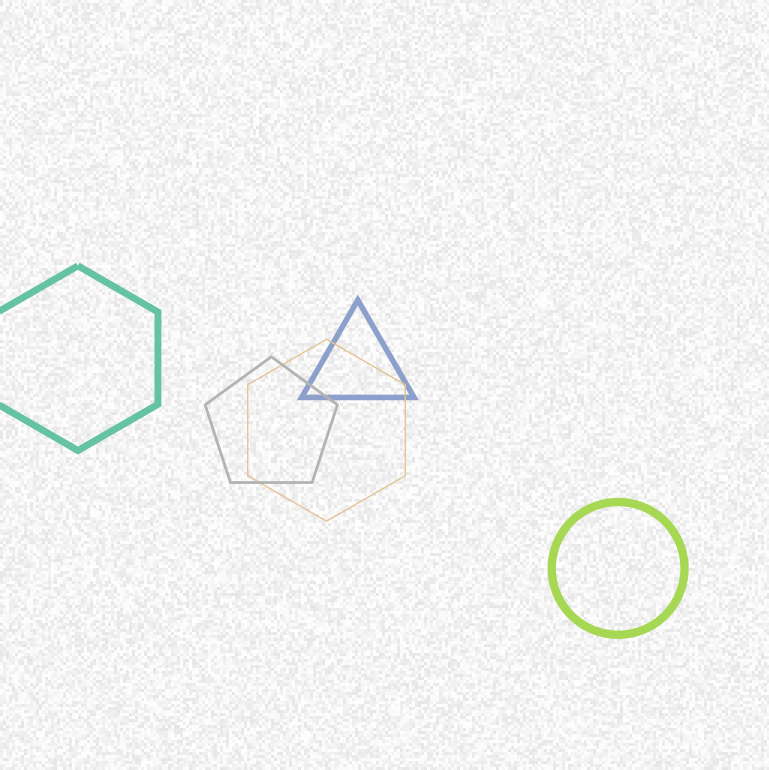[{"shape": "hexagon", "thickness": 2.5, "radius": 0.6, "center": [0.101, 0.535]}, {"shape": "triangle", "thickness": 2, "radius": 0.42, "center": [0.465, 0.526]}, {"shape": "circle", "thickness": 3, "radius": 0.43, "center": [0.803, 0.262]}, {"shape": "hexagon", "thickness": 0.5, "radius": 0.59, "center": [0.424, 0.441]}, {"shape": "pentagon", "thickness": 1, "radius": 0.45, "center": [0.352, 0.446]}]